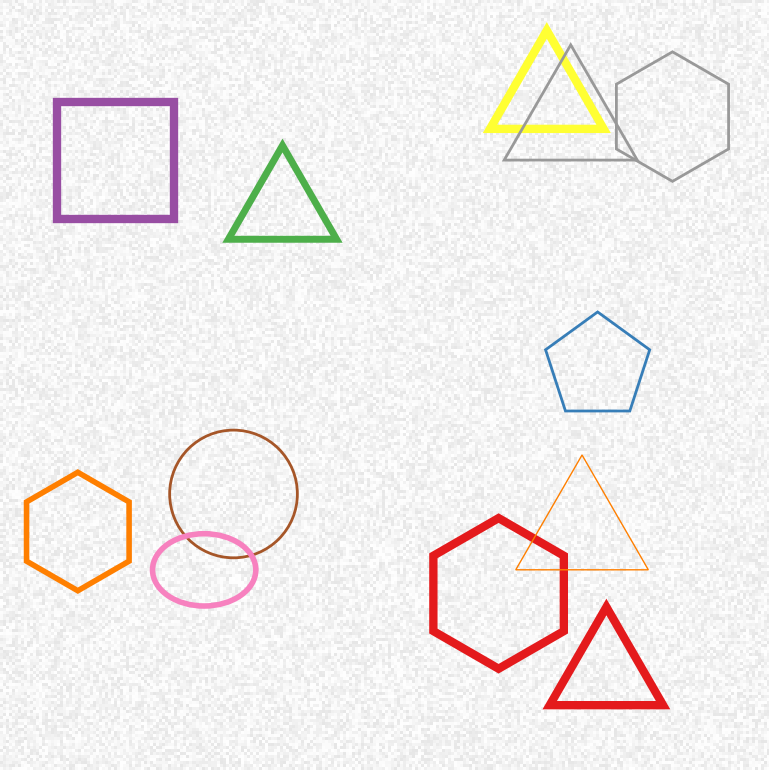[{"shape": "triangle", "thickness": 3, "radius": 0.43, "center": [0.788, 0.127]}, {"shape": "hexagon", "thickness": 3, "radius": 0.49, "center": [0.648, 0.229]}, {"shape": "pentagon", "thickness": 1, "radius": 0.36, "center": [0.776, 0.524]}, {"shape": "triangle", "thickness": 2.5, "radius": 0.41, "center": [0.367, 0.73]}, {"shape": "square", "thickness": 3, "radius": 0.38, "center": [0.15, 0.792]}, {"shape": "triangle", "thickness": 0.5, "radius": 0.5, "center": [0.756, 0.31]}, {"shape": "hexagon", "thickness": 2, "radius": 0.38, "center": [0.101, 0.31]}, {"shape": "triangle", "thickness": 3, "radius": 0.43, "center": [0.71, 0.875]}, {"shape": "circle", "thickness": 1, "radius": 0.41, "center": [0.303, 0.358]}, {"shape": "oval", "thickness": 2, "radius": 0.34, "center": [0.265, 0.26]}, {"shape": "triangle", "thickness": 1, "radius": 0.5, "center": [0.741, 0.842]}, {"shape": "hexagon", "thickness": 1, "radius": 0.42, "center": [0.873, 0.849]}]